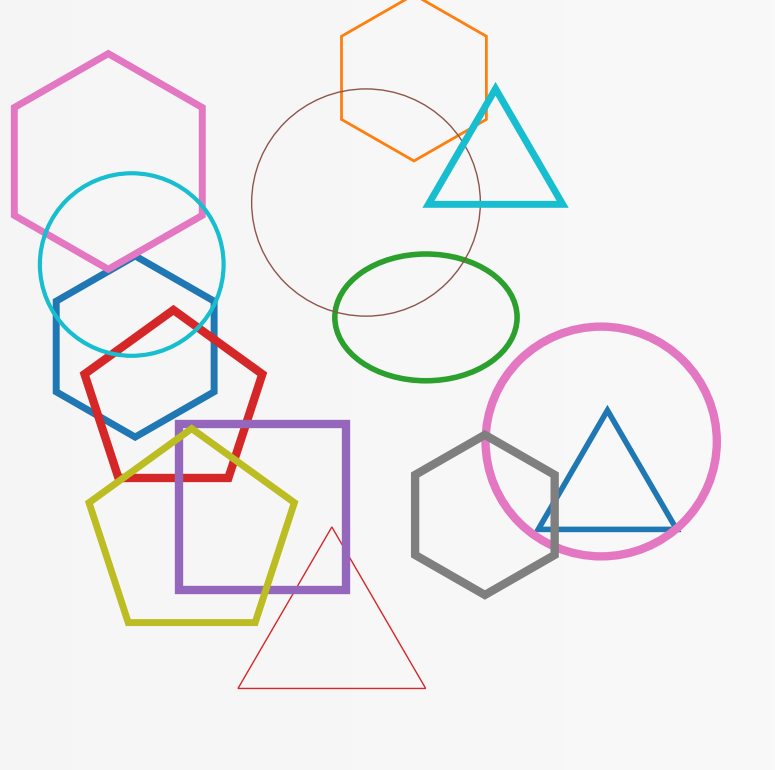[{"shape": "triangle", "thickness": 2, "radius": 0.52, "center": [0.784, 0.364]}, {"shape": "hexagon", "thickness": 2.5, "radius": 0.59, "center": [0.174, 0.55]}, {"shape": "hexagon", "thickness": 1, "radius": 0.54, "center": [0.534, 0.899]}, {"shape": "oval", "thickness": 2, "radius": 0.59, "center": [0.55, 0.588]}, {"shape": "pentagon", "thickness": 3, "radius": 0.6, "center": [0.224, 0.477]}, {"shape": "triangle", "thickness": 0.5, "radius": 0.7, "center": [0.428, 0.176]}, {"shape": "square", "thickness": 3, "radius": 0.54, "center": [0.339, 0.342]}, {"shape": "circle", "thickness": 0.5, "radius": 0.74, "center": [0.472, 0.737]}, {"shape": "hexagon", "thickness": 2.5, "radius": 0.7, "center": [0.14, 0.79]}, {"shape": "circle", "thickness": 3, "radius": 0.75, "center": [0.776, 0.427]}, {"shape": "hexagon", "thickness": 3, "radius": 0.52, "center": [0.626, 0.331]}, {"shape": "pentagon", "thickness": 2.5, "radius": 0.7, "center": [0.247, 0.304]}, {"shape": "circle", "thickness": 1.5, "radius": 0.59, "center": [0.17, 0.656]}, {"shape": "triangle", "thickness": 2.5, "radius": 0.5, "center": [0.639, 0.785]}]